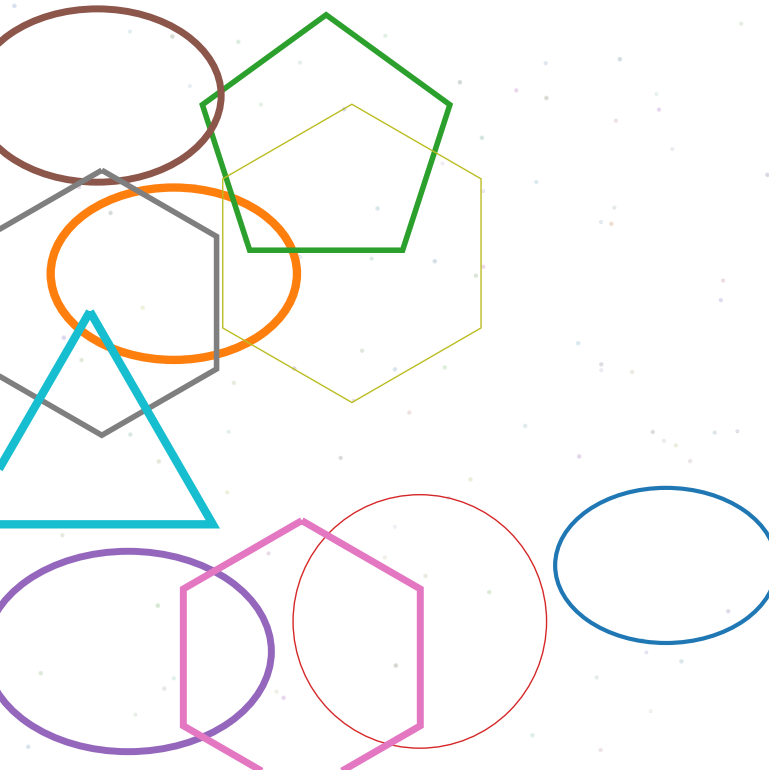[{"shape": "oval", "thickness": 1.5, "radius": 0.72, "center": [0.865, 0.266]}, {"shape": "oval", "thickness": 3, "radius": 0.8, "center": [0.226, 0.645]}, {"shape": "pentagon", "thickness": 2, "radius": 0.84, "center": [0.424, 0.812]}, {"shape": "circle", "thickness": 0.5, "radius": 0.82, "center": [0.545, 0.193]}, {"shape": "oval", "thickness": 2.5, "radius": 0.93, "center": [0.167, 0.154]}, {"shape": "oval", "thickness": 2.5, "radius": 0.8, "center": [0.126, 0.876]}, {"shape": "hexagon", "thickness": 2.5, "radius": 0.89, "center": [0.392, 0.146]}, {"shape": "hexagon", "thickness": 2, "radius": 0.86, "center": [0.132, 0.607]}, {"shape": "hexagon", "thickness": 0.5, "radius": 0.97, "center": [0.457, 0.671]}, {"shape": "triangle", "thickness": 3, "radius": 0.92, "center": [0.117, 0.411]}]